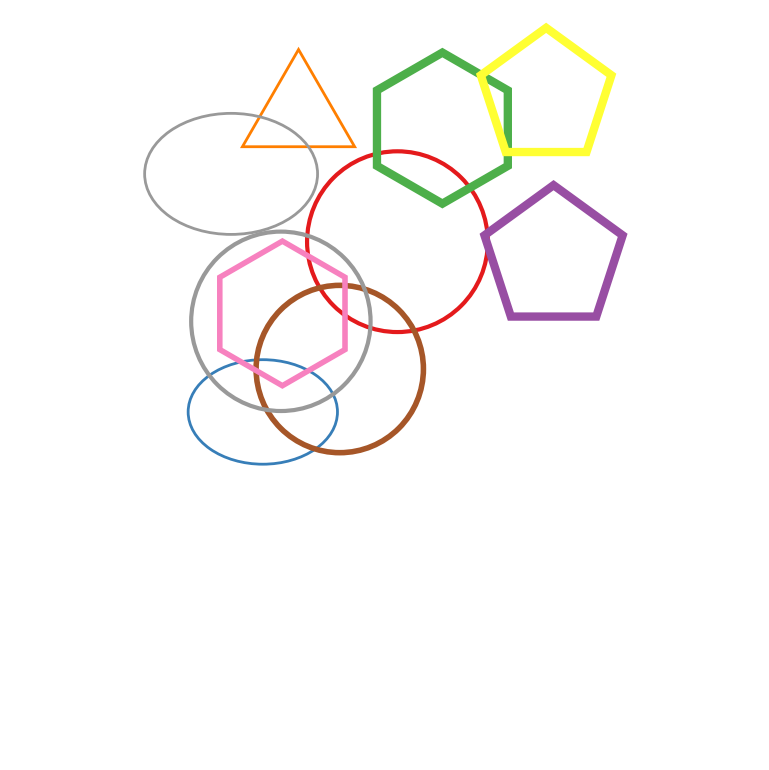[{"shape": "circle", "thickness": 1.5, "radius": 0.59, "center": [0.516, 0.686]}, {"shape": "oval", "thickness": 1, "radius": 0.48, "center": [0.341, 0.465]}, {"shape": "hexagon", "thickness": 3, "radius": 0.49, "center": [0.575, 0.834]}, {"shape": "pentagon", "thickness": 3, "radius": 0.47, "center": [0.719, 0.665]}, {"shape": "triangle", "thickness": 1, "radius": 0.42, "center": [0.388, 0.852]}, {"shape": "pentagon", "thickness": 3, "radius": 0.45, "center": [0.709, 0.875]}, {"shape": "circle", "thickness": 2, "radius": 0.54, "center": [0.441, 0.521]}, {"shape": "hexagon", "thickness": 2, "radius": 0.47, "center": [0.367, 0.593]}, {"shape": "oval", "thickness": 1, "radius": 0.56, "center": [0.3, 0.774]}, {"shape": "circle", "thickness": 1.5, "radius": 0.58, "center": [0.365, 0.583]}]